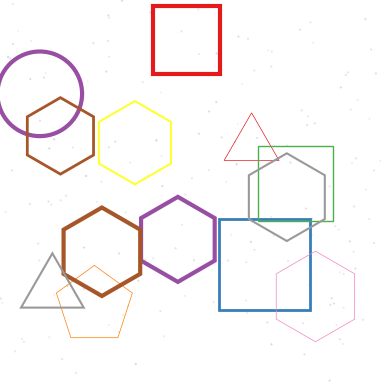[{"shape": "triangle", "thickness": 0.5, "radius": 0.41, "center": [0.653, 0.624]}, {"shape": "square", "thickness": 3, "radius": 0.44, "center": [0.484, 0.896]}, {"shape": "square", "thickness": 2, "radius": 0.59, "center": [0.686, 0.314]}, {"shape": "square", "thickness": 1, "radius": 0.49, "center": [0.768, 0.523]}, {"shape": "circle", "thickness": 3, "radius": 0.55, "center": [0.103, 0.756]}, {"shape": "hexagon", "thickness": 3, "radius": 0.55, "center": [0.462, 0.378]}, {"shape": "pentagon", "thickness": 0.5, "radius": 0.52, "center": [0.245, 0.207]}, {"shape": "hexagon", "thickness": 1.5, "radius": 0.54, "center": [0.35, 0.629]}, {"shape": "hexagon", "thickness": 3, "radius": 0.57, "center": [0.265, 0.346]}, {"shape": "hexagon", "thickness": 2, "radius": 0.5, "center": [0.157, 0.647]}, {"shape": "hexagon", "thickness": 0.5, "radius": 0.59, "center": [0.819, 0.23]}, {"shape": "hexagon", "thickness": 1.5, "radius": 0.57, "center": [0.745, 0.488]}, {"shape": "triangle", "thickness": 1.5, "radius": 0.47, "center": [0.136, 0.248]}]